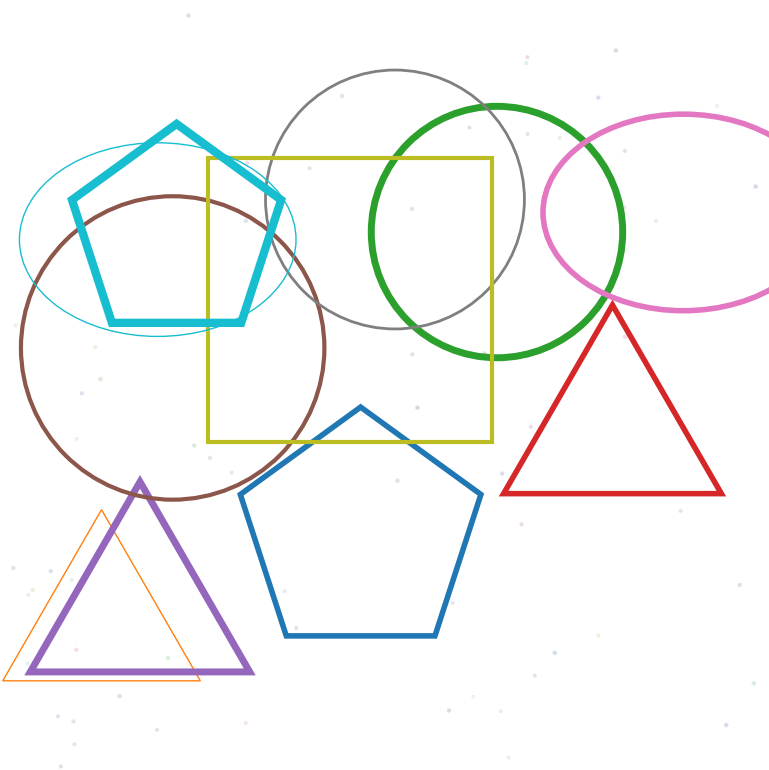[{"shape": "pentagon", "thickness": 2, "radius": 0.82, "center": [0.468, 0.307]}, {"shape": "triangle", "thickness": 0.5, "radius": 0.74, "center": [0.132, 0.19]}, {"shape": "circle", "thickness": 2.5, "radius": 0.82, "center": [0.645, 0.699]}, {"shape": "triangle", "thickness": 2, "radius": 0.82, "center": [0.795, 0.441]}, {"shape": "triangle", "thickness": 2.5, "radius": 0.82, "center": [0.182, 0.21]}, {"shape": "circle", "thickness": 1.5, "radius": 0.99, "center": [0.224, 0.548]}, {"shape": "oval", "thickness": 2, "radius": 0.91, "center": [0.887, 0.724]}, {"shape": "circle", "thickness": 1, "radius": 0.84, "center": [0.513, 0.741]}, {"shape": "square", "thickness": 1.5, "radius": 0.92, "center": [0.454, 0.61]}, {"shape": "oval", "thickness": 0.5, "radius": 0.9, "center": [0.205, 0.689]}, {"shape": "pentagon", "thickness": 3, "radius": 0.71, "center": [0.229, 0.696]}]